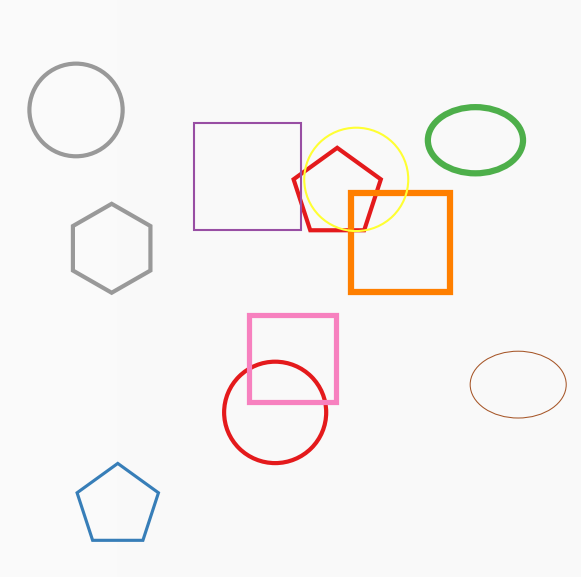[{"shape": "pentagon", "thickness": 2, "radius": 0.39, "center": [0.58, 0.664]}, {"shape": "circle", "thickness": 2, "radius": 0.44, "center": [0.473, 0.285]}, {"shape": "pentagon", "thickness": 1.5, "radius": 0.37, "center": [0.203, 0.123]}, {"shape": "oval", "thickness": 3, "radius": 0.41, "center": [0.818, 0.756]}, {"shape": "square", "thickness": 1, "radius": 0.46, "center": [0.426, 0.693]}, {"shape": "square", "thickness": 3, "radius": 0.43, "center": [0.69, 0.579]}, {"shape": "circle", "thickness": 1, "radius": 0.45, "center": [0.613, 0.689]}, {"shape": "oval", "thickness": 0.5, "radius": 0.41, "center": [0.892, 0.333]}, {"shape": "square", "thickness": 2.5, "radius": 0.37, "center": [0.504, 0.378]}, {"shape": "hexagon", "thickness": 2, "radius": 0.38, "center": [0.192, 0.569]}, {"shape": "circle", "thickness": 2, "radius": 0.4, "center": [0.131, 0.809]}]